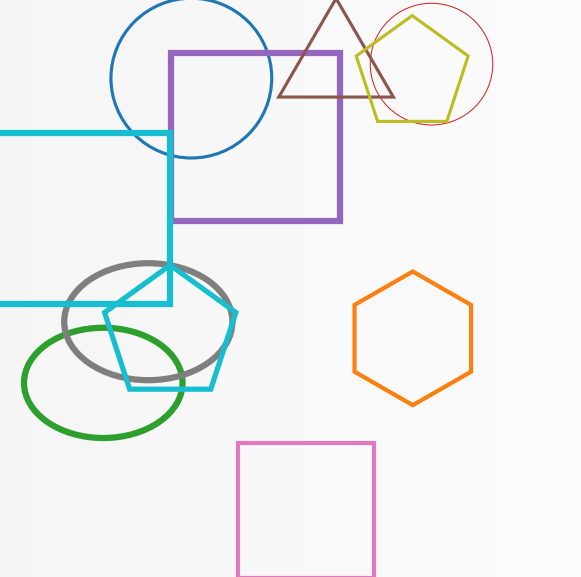[{"shape": "circle", "thickness": 1.5, "radius": 0.69, "center": [0.329, 0.864]}, {"shape": "hexagon", "thickness": 2, "radius": 0.58, "center": [0.71, 0.413]}, {"shape": "oval", "thickness": 3, "radius": 0.68, "center": [0.178, 0.336]}, {"shape": "circle", "thickness": 0.5, "radius": 0.53, "center": [0.742, 0.888]}, {"shape": "square", "thickness": 3, "radius": 0.73, "center": [0.439, 0.762]}, {"shape": "triangle", "thickness": 1.5, "radius": 0.57, "center": [0.578, 0.888]}, {"shape": "square", "thickness": 2, "radius": 0.58, "center": [0.526, 0.115]}, {"shape": "oval", "thickness": 3, "radius": 0.72, "center": [0.255, 0.442]}, {"shape": "pentagon", "thickness": 1.5, "radius": 0.51, "center": [0.709, 0.871]}, {"shape": "pentagon", "thickness": 2.5, "radius": 0.59, "center": [0.293, 0.421]}, {"shape": "square", "thickness": 3, "radius": 0.74, "center": [0.145, 0.62]}]